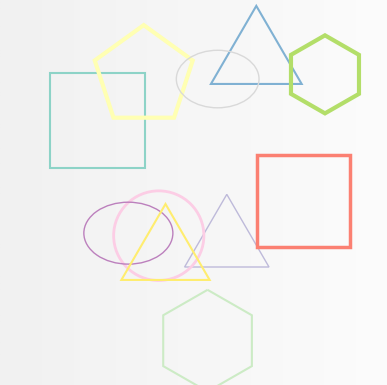[{"shape": "square", "thickness": 1.5, "radius": 0.62, "center": [0.251, 0.687]}, {"shape": "pentagon", "thickness": 3, "radius": 0.66, "center": [0.371, 0.802]}, {"shape": "triangle", "thickness": 1, "radius": 0.63, "center": [0.585, 0.369]}, {"shape": "square", "thickness": 2.5, "radius": 0.6, "center": [0.783, 0.477]}, {"shape": "triangle", "thickness": 1.5, "radius": 0.68, "center": [0.661, 0.85]}, {"shape": "hexagon", "thickness": 3, "radius": 0.51, "center": [0.839, 0.807]}, {"shape": "circle", "thickness": 2, "radius": 0.58, "center": [0.41, 0.388]}, {"shape": "oval", "thickness": 1, "radius": 0.53, "center": [0.562, 0.795]}, {"shape": "oval", "thickness": 1, "radius": 0.57, "center": [0.331, 0.394]}, {"shape": "hexagon", "thickness": 1.5, "radius": 0.66, "center": [0.536, 0.115]}, {"shape": "triangle", "thickness": 1.5, "radius": 0.66, "center": [0.427, 0.339]}]